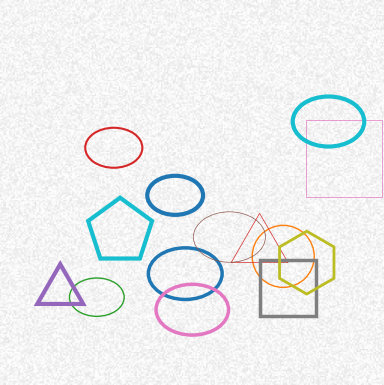[{"shape": "oval", "thickness": 3, "radius": 0.36, "center": [0.455, 0.493]}, {"shape": "oval", "thickness": 2.5, "radius": 0.48, "center": [0.481, 0.289]}, {"shape": "circle", "thickness": 1, "radius": 0.4, "center": [0.736, 0.334]}, {"shape": "oval", "thickness": 1, "radius": 0.36, "center": [0.251, 0.228]}, {"shape": "oval", "thickness": 1.5, "radius": 0.37, "center": [0.296, 0.616]}, {"shape": "triangle", "thickness": 0.5, "radius": 0.43, "center": [0.674, 0.361]}, {"shape": "triangle", "thickness": 3, "radius": 0.34, "center": [0.156, 0.245]}, {"shape": "oval", "thickness": 0.5, "radius": 0.47, "center": [0.596, 0.384]}, {"shape": "square", "thickness": 0.5, "radius": 0.5, "center": [0.893, 0.588]}, {"shape": "oval", "thickness": 2.5, "radius": 0.47, "center": [0.499, 0.196]}, {"shape": "square", "thickness": 2.5, "radius": 0.37, "center": [0.748, 0.253]}, {"shape": "hexagon", "thickness": 2, "radius": 0.41, "center": [0.797, 0.318]}, {"shape": "pentagon", "thickness": 3, "radius": 0.44, "center": [0.312, 0.399]}, {"shape": "oval", "thickness": 3, "radius": 0.46, "center": [0.853, 0.684]}]